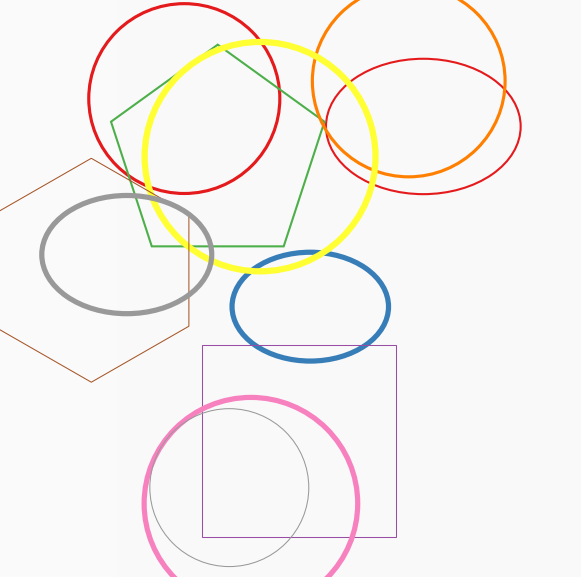[{"shape": "circle", "thickness": 1.5, "radius": 0.82, "center": [0.317, 0.828]}, {"shape": "oval", "thickness": 1, "radius": 0.84, "center": [0.728, 0.78]}, {"shape": "oval", "thickness": 2.5, "radius": 0.67, "center": [0.534, 0.468]}, {"shape": "pentagon", "thickness": 1, "radius": 0.97, "center": [0.375, 0.729]}, {"shape": "square", "thickness": 0.5, "radius": 0.83, "center": [0.514, 0.236]}, {"shape": "circle", "thickness": 1.5, "radius": 0.83, "center": [0.703, 0.859]}, {"shape": "circle", "thickness": 3, "radius": 0.99, "center": [0.447, 0.728]}, {"shape": "hexagon", "thickness": 0.5, "radius": 0.97, "center": [0.157, 0.531]}, {"shape": "circle", "thickness": 2.5, "radius": 0.92, "center": [0.432, 0.127]}, {"shape": "circle", "thickness": 0.5, "radius": 0.68, "center": [0.395, 0.155]}, {"shape": "oval", "thickness": 2.5, "radius": 0.73, "center": [0.218, 0.558]}]